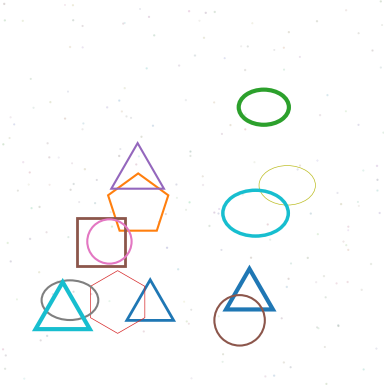[{"shape": "triangle", "thickness": 3, "radius": 0.35, "center": [0.648, 0.231]}, {"shape": "triangle", "thickness": 2, "radius": 0.35, "center": [0.39, 0.203]}, {"shape": "pentagon", "thickness": 1.5, "radius": 0.41, "center": [0.359, 0.467]}, {"shape": "oval", "thickness": 3, "radius": 0.33, "center": [0.685, 0.722]}, {"shape": "hexagon", "thickness": 0.5, "radius": 0.41, "center": [0.306, 0.216]}, {"shape": "triangle", "thickness": 1.5, "radius": 0.39, "center": [0.357, 0.549]}, {"shape": "square", "thickness": 2, "radius": 0.31, "center": [0.263, 0.372]}, {"shape": "circle", "thickness": 1.5, "radius": 0.33, "center": [0.622, 0.168]}, {"shape": "circle", "thickness": 1.5, "radius": 0.29, "center": [0.284, 0.373]}, {"shape": "oval", "thickness": 1.5, "radius": 0.37, "center": [0.182, 0.22]}, {"shape": "oval", "thickness": 0.5, "radius": 0.37, "center": [0.746, 0.519]}, {"shape": "oval", "thickness": 2.5, "radius": 0.43, "center": [0.664, 0.446]}, {"shape": "triangle", "thickness": 3, "radius": 0.41, "center": [0.163, 0.186]}]